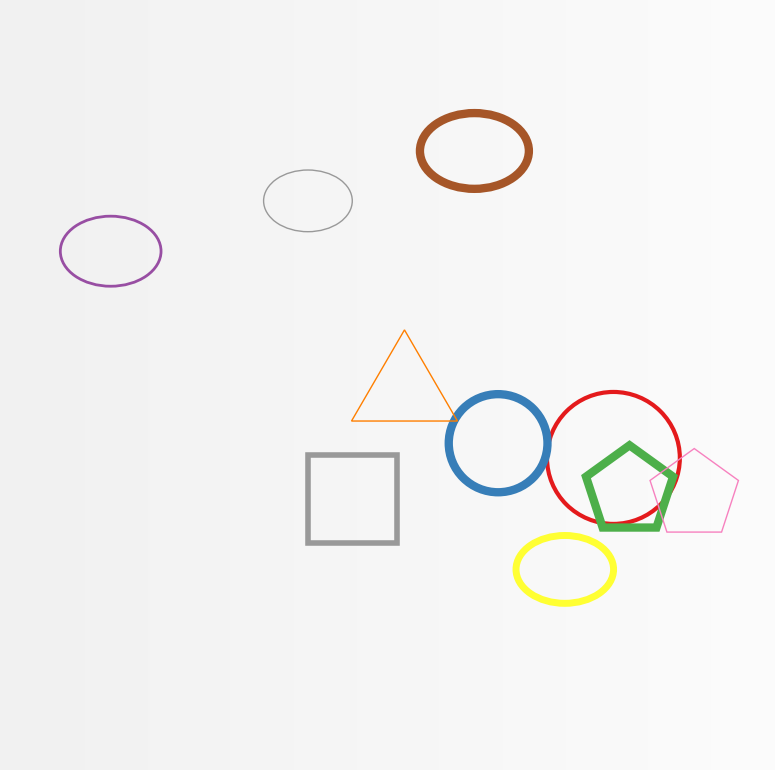[{"shape": "circle", "thickness": 1.5, "radius": 0.43, "center": [0.792, 0.405]}, {"shape": "circle", "thickness": 3, "radius": 0.32, "center": [0.643, 0.424]}, {"shape": "pentagon", "thickness": 3, "radius": 0.3, "center": [0.812, 0.363]}, {"shape": "oval", "thickness": 1, "radius": 0.32, "center": [0.143, 0.674]}, {"shape": "triangle", "thickness": 0.5, "radius": 0.39, "center": [0.522, 0.493]}, {"shape": "oval", "thickness": 2.5, "radius": 0.31, "center": [0.729, 0.261]}, {"shape": "oval", "thickness": 3, "radius": 0.35, "center": [0.612, 0.804]}, {"shape": "pentagon", "thickness": 0.5, "radius": 0.3, "center": [0.896, 0.358]}, {"shape": "square", "thickness": 2, "radius": 0.29, "center": [0.454, 0.352]}, {"shape": "oval", "thickness": 0.5, "radius": 0.29, "center": [0.397, 0.739]}]